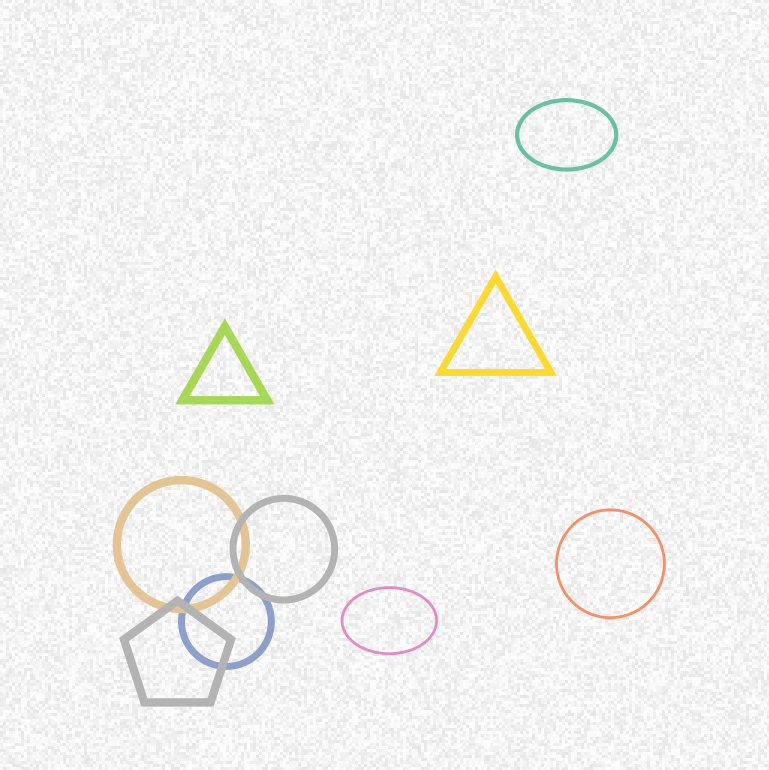[{"shape": "oval", "thickness": 1.5, "radius": 0.32, "center": [0.736, 0.825]}, {"shape": "circle", "thickness": 1, "radius": 0.35, "center": [0.793, 0.268]}, {"shape": "circle", "thickness": 2.5, "radius": 0.29, "center": [0.294, 0.193]}, {"shape": "oval", "thickness": 1, "radius": 0.31, "center": [0.506, 0.194]}, {"shape": "triangle", "thickness": 3, "radius": 0.32, "center": [0.292, 0.512]}, {"shape": "triangle", "thickness": 2.5, "radius": 0.42, "center": [0.644, 0.558]}, {"shape": "circle", "thickness": 3, "radius": 0.42, "center": [0.235, 0.293]}, {"shape": "pentagon", "thickness": 3, "radius": 0.37, "center": [0.23, 0.147]}, {"shape": "circle", "thickness": 2.5, "radius": 0.33, "center": [0.369, 0.287]}]